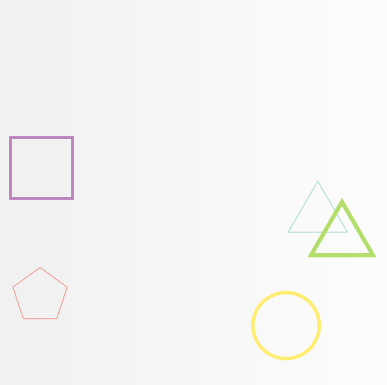[{"shape": "triangle", "thickness": 0.5, "radius": 0.44, "center": [0.82, 0.441]}, {"shape": "pentagon", "thickness": 0.5, "radius": 0.37, "center": [0.103, 0.232]}, {"shape": "triangle", "thickness": 3, "radius": 0.46, "center": [0.883, 0.383]}, {"shape": "square", "thickness": 2, "radius": 0.4, "center": [0.105, 0.566]}, {"shape": "circle", "thickness": 2.5, "radius": 0.43, "center": [0.738, 0.154]}]